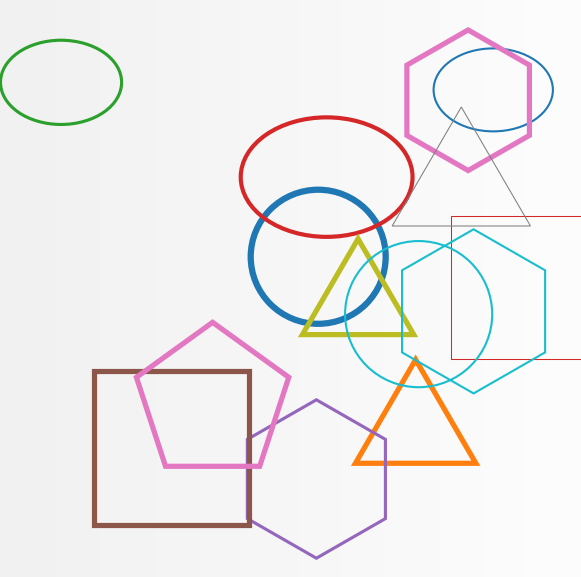[{"shape": "circle", "thickness": 3, "radius": 0.58, "center": [0.547, 0.555]}, {"shape": "oval", "thickness": 1, "radius": 0.51, "center": [0.849, 0.843]}, {"shape": "triangle", "thickness": 2.5, "radius": 0.6, "center": [0.715, 0.257]}, {"shape": "oval", "thickness": 1.5, "radius": 0.52, "center": [0.105, 0.857]}, {"shape": "oval", "thickness": 2, "radius": 0.74, "center": [0.562, 0.692]}, {"shape": "square", "thickness": 0.5, "radius": 0.62, "center": [0.9, 0.501]}, {"shape": "hexagon", "thickness": 1.5, "radius": 0.69, "center": [0.544, 0.17]}, {"shape": "square", "thickness": 2.5, "radius": 0.67, "center": [0.295, 0.223]}, {"shape": "hexagon", "thickness": 2.5, "radius": 0.61, "center": [0.805, 0.826]}, {"shape": "pentagon", "thickness": 2.5, "radius": 0.69, "center": [0.366, 0.303]}, {"shape": "triangle", "thickness": 0.5, "radius": 0.69, "center": [0.794, 0.676]}, {"shape": "triangle", "thickness": 2.5, "radius": 0.55, "center": [0.616, 0.475]}, {"shape": "hexagon", "thickness": 1, "radius": 0.71, "center": [0.815, 0.46]}, {"shape": "circle", "thickness": 1, "radius": 0.63, "center": [0.72, 0.455]}]